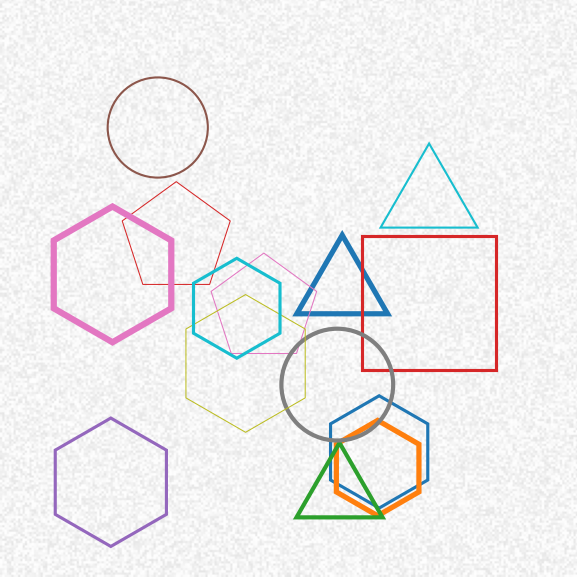[{"shape": "hexagon", "thickness": 1.5, "radius": 0.49, "center": [0.657, 0.217]}, {"shape": "triangle", "thickness": 2.5, "radius": 0.45, "center": [0.593, 0.501]}, {"shape": "hexagon", "thickness": 2.5, "radius": 0.41, "center": [0.654, 0.189]}, {"shape": "triangle", "thickness": 2, "radius": 0.43, "center": [0.588, 0.146]}, {"shape": "pentagon", "thickness": 0.5, "radius": 0.49, "center": [0.305, 0.586]}, {"shape": "square", "thickness": 1.5, "radius": 0.58, "center": [0.743, 0.474]}, {"shape": "hexagon", "thickness": 1.5, "radius": 0.56, "center": [0.192, 0.164]}, {"shape": "circle", "thickness": 1, "radius": 0.43, "center": [0.273, 0.778]}, {"shape": "pentagon", "thickness": 0.5, "radius": 0.48, "center": [0.457, 0.465]}, {"shape": "hexagon", "thickness": 3, "radius": 0.59, "center": [0.195, 0.524]}, {"shape": "circle", "thickness": 2, "radius": 0.48, "center": [0.584, 0.333]}, {"shape": "hexagon", "thickness": 0.5, "radius": 0.6, "center": [0.425, 0.37]}, {"shape": "triangle", "thickness": 1, "radius": 0.49, "center": [0.743, 0.654]}, {"shape": "hexagon", "thickness": 1.5, "radius": 0.43, "center": [0.41, 0.465]}]